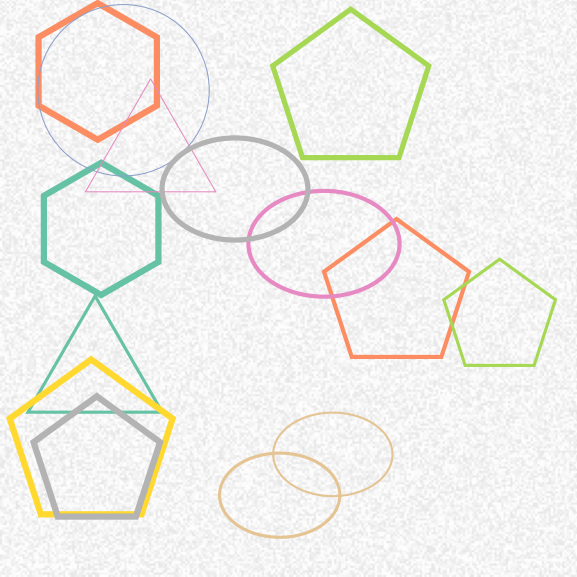[{"shape": "hexagon", "thickness": 3, "radius": 0.57, "center": [0.175, 0.603]}, {"shape": "triangle", "thickness": 1.5, "radius": 0.67, "center": [0.165, 0.352]}, {"shape": "pentagon", "thickness": 2, "radius": 0.66, "center": [0.687, 0.488]}, {"shape": "hexagon", "thickness": 3, "radius": 0.59, "center": [0.169, 0.875]}, {"shape": "circle", "thickness": 0.5, "radius": 0.74, "center": [0.214, 0.843]}, {"shape": "triangle", "thickness": 0.5, "radius": 0.65, "center": [0.261, 0.732]}, {"shape": "oval", "thickness": 2, "radius": 0.65, "center": [0.561, 0.577]}, {"shape": "pentagon", "thickness": 2.5, "radius": 0.71, "center": [0.607, 0.841]}, {"shape": "pentagon", "thickness": 1.5, "radius": 0.51, "center": [0.865, 0.449]}, {"shape": "pentagon", "thickness": 3, "radius": 0.74, "center": [0.158, 0.228]}, {"shape": "oval", "thickness": 1, "radius": 0.52, "center": [0.576, 0.212]}, {"shape": "oval", "thickness": 1.5, "radius": 0.52, "center": [0.484, 0.142]}, {"shape": "pentagon", "thickness": 3, "radius": 0.58, "center": [0.168, 0.198]}, {"shape": "oval", "thickness": 2.5, "radius": 0.63, "center": [0.407, 0.672]}]